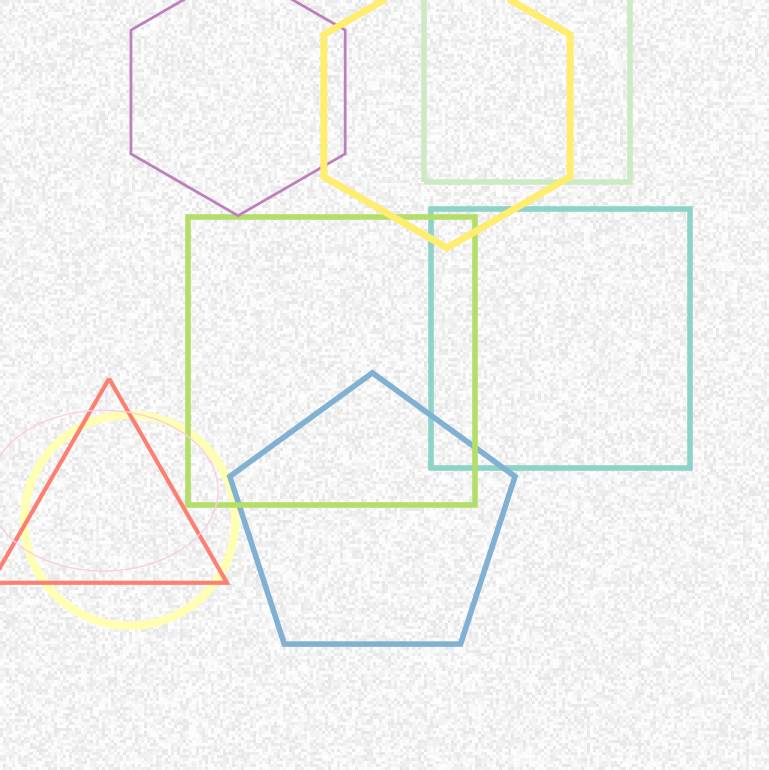[{"shape": "square", "thickness": 2, "radius": 0.84, "center": [0.728, 0.56]}, {"shape": "circle", "thickness": 3, "radius": 0.69, "center": [0.169, 0.324]}, {"shape": "triangle", "thickness": 1.5, "radius": 0.88, "center": [0.142, 0.332]}, {"shape": "pentagon", "thickness": 2, "radius": 0.97, "center": [0.484, 0.321]}, {"shape": "square", "thickness": 2, "radius": 0.93, "center": [0.43, 0.531]}, {"shape": "oval", "thickness": 0.5, "radius": 0.75, "center": [0.134, 0.363]}, {"shape": "hexagon", "thickness": 1, "radius": 0.8, "center": [0.309, 0.881]}, {"shape": "square", "thickness": 2, "radius": 0.67, "center": [0.684, 0.896]}, {"shape": "hexagon", "thickness": 2.5, "radius": 0.92, "center": [0.58, 0.863]}]